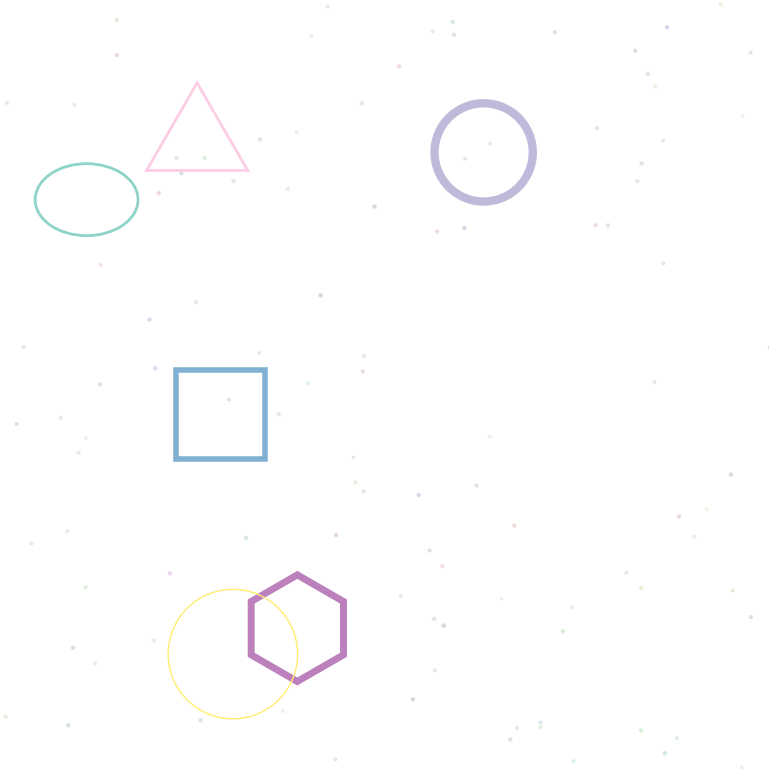[{"shape": "oval", "thickness": 1, "radius": 0.33, "center": [0.112, 0.741]}, {"shape": "circle", "thickness": 3, "radius": 0.32, "center": [0.628, 0.802]}, {"shape": "square", "thickness": 2, "radius": 0.29, "center": [0.286, 0.462]}, {"shape": "triangle", "thickness": 1, "radius": 0.38, "center": [0.256, 0.817]}, {"shape": "hexagon", "thickness": 2.5, "radius": 0.35, "center": [0.386, 0.184]}, {"shape": "circle", "thickness": 0.5, "radius": 0.42, "center": [0.302, 0.151]}]